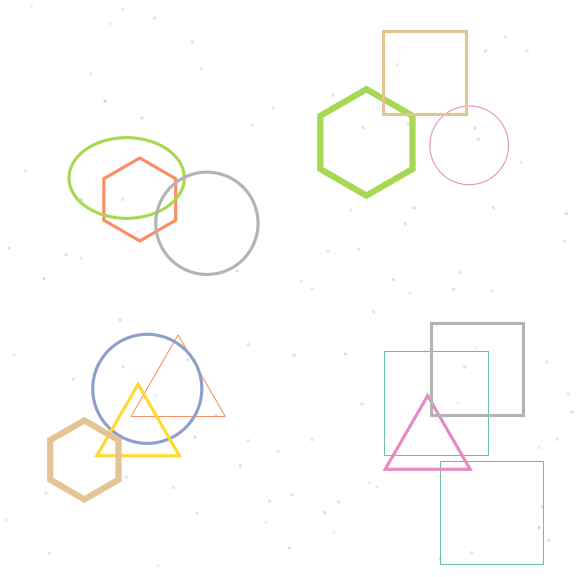[{"shape": "square", "thickness": 0.5, "radius": 0.45, "center": [0.755, 0.302]}, {"shape": "square", "thickness": 0.5, "radius": 0.45, "center": [0.85, 0.112]}, {"shape": "hexagon", "thickness": 1.5, "radius": 0.36, "center": [0.242, 0.654]}, {"shape": "triangle", "thickness": 0.5, "radius": 0.47, "center": [0.308, 0.325]}, {"shape": "circle", "thickness": 1.5, "radius": 0.47, "center": [0.255, 0.326]}, {"shape": "triangle", "thickness": 1.5, "radius": 0.42, "center": [0.741, 0.229]}, {"shape": "circle", "thickness": 0.5, "radius": 0.34, "center": [0.812, 0.747]}, {"shape": "hexagon", "thickness": 3, "radius": 0.46, "center": [0.634, 0.753]}, {"shape": "oval", "thickness": 1.5, "radius": 0.5, "center": [0.219, 0.691]}, {"shape": "triangle", "thickness": 1.5, "radius": 0.41, "center": [0.239, 0.251]}, {"shape": "hexagon", "thickness": 3, "radius": 0.34, "center": [0.146, 0.203]}, {"shape": "square", "thickness": 1.5, "radius": 0.36, "center": [0.736, 0.874]}, {"shape": "square", "thickness": 1.5, "radius": 0.4, "center": [0.826, 0.36]}, {"shape": "circle", "thickness": 1.5, "radius": 0.44, "center": [0.358, 0.612]}]